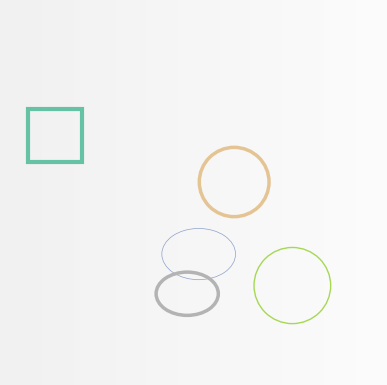[{"shape": "square", "thickness": 3, "radius": 0.35, "center": [0.141, 0.648]}, {"shape": "oval", "thickness": 0.5, "radius": 0.48, "center": [0.513, 0.34]}, {"shape": "circle", "thickness": 1, "radius": 0.49, "center": [0.754, 0.258]}, {"shape": "circle", "thickness": 2.5, "radius": 0.45, "center": [0.604, 0.527]}, {"shape": "oval", "thickness": 2.5, "radius": 0.4, "center": [0.483, 0.237]}]